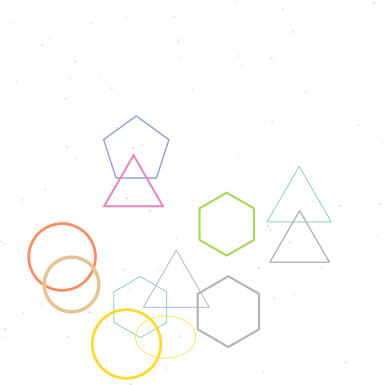[{"shape": "triangle", "thickness": 0.5, "radius": 0.48, "center": [0.777, 0.472]}, {"shape": "hexagon", "thickness": 0.5, "radius": 0.4, "center": [0.364, 0.202]}, {"shape": "circle", "thickness": 2, "radius": 0.43, "center": [0.161, 0.333]}, {"shape": "triangle", "thickness": 0.5, "radius": 0.49, "center": [0.458, 0.251]}, {"shape": "pentagon", "thickness": 1, "radius": 0.45, "center": [0.354, 0.61]}, {"shape": "triangle", "thickness": 1.5, "radius": 0.44, "center": [0.347, 0.508]}, {"shape": "hexagon", "thickness": 1.5, "radius": 0.41, "center": [0.589, 0.418]}, {"shape": "oval", "thickness": 0.5, "radius": 0.39, "center": [0.43, 0.124]}, {"shape": "circle", "thickness": 2, "radius": 0.45, "center": [0.329, 0.107]}, {"shape": "circle", "thickness": 2.5, "radius": 0.35, "center": [0.186, 0.261]}, {"shape": "triangle", "thickness": 1, "radius": 0.45, "center": [0.778, 0.364]}, {"shape": "hexagon", "thickness": 1.5, "radius": 0.46, "center": [0.593, 0.191]}]